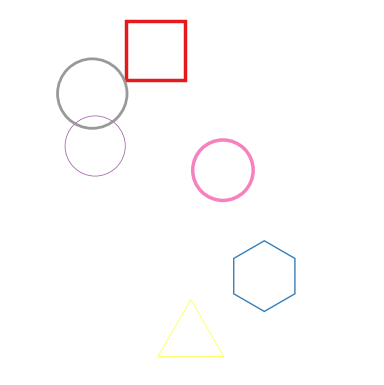[{"shape": "square", "thickness": 2.5, "radius": 0.38, "center": [0.404, 0.869]}, {"shape": "hexagon", "thickness": 1, "radius": 0.46, "center": [0.687, 0.283]}, {"shape": "circle", "thickness": 0.5, "radius": 0.39, "center": [0.247, 0.621]}, {"shape": "triangle", "thickness": 0.5, "radius": 0.49, "center": [0.496, 0.123]}, {"shape": "circle", "thickness": 2.5, "radius": 0.39, "center": [0.579, 0.558]}, {"shape": "circle", "thickness": 2, "radius": 0.45, "center": [0.24, 0.757]}]